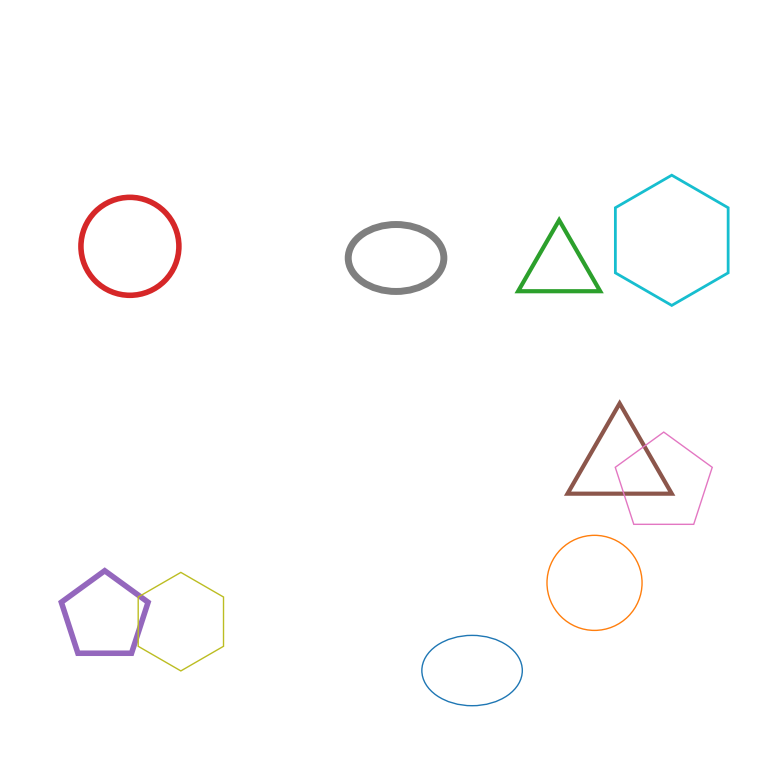[{"shape": "oval", "thickness": 0.5, "radius": 0.33, "center": [0.613, 0.129]}, {"shape": "circle", "thickness": 0.5, "radius": 0.31, "center": [0.772, 0.243]}, {"shape": "triangle", "thickness": 1.5, "radius": 0.31, "center": [0.726, 0.653]}, {"shape": "circle", "thickness": 2, "radius": 0.32, "center": [0.169, 0.68]}, {"shape": "pentagon", "thickness": 2, "radius": 0.3, "center": [0.136, 0.2]}, {"shape": "triangle", "thickness": 1.5, "radius": 0.39, "center": [0.805, 0.398]}, {"shape": "pentagon", "thickness": 0.5, "radius": 0.33, "center": [0.862, 0.373]}, {"shape": "oval", "thickness": 2.5, "radius": 0.31, "center": [0.514, 0.665]}, {"shape": "hexagon", "thickness": 0.5, "radius": 0.32, "center": [0.235, 0.193]}, {"shape": "hexagon", "thickness": 1, "radius": 0.42, "center": [0.872, 0.688]}]